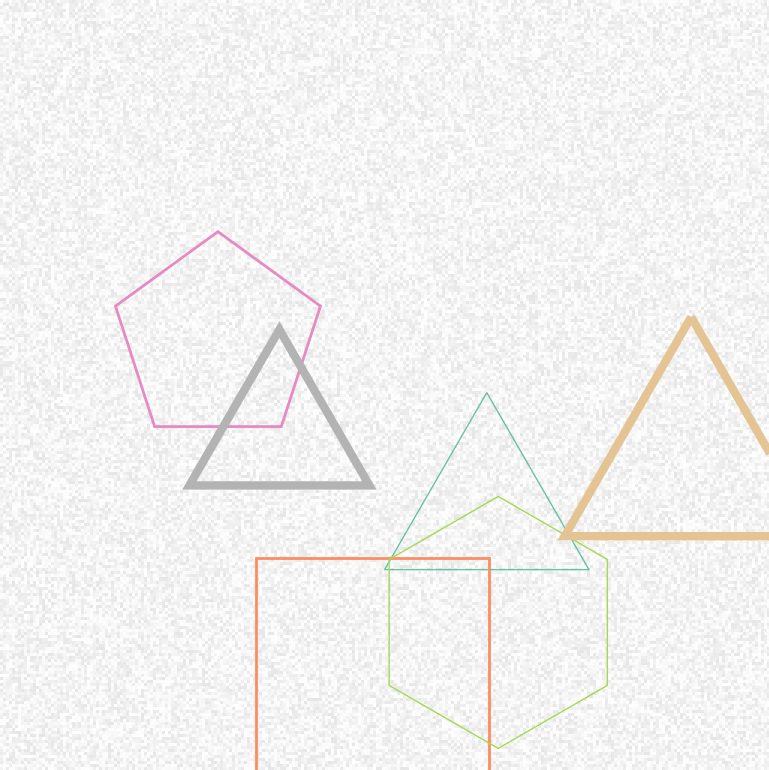[{"shape": "triangle", "thickness": 0.5, "radius": 0.77, "center": [0.632, 0.337]}, {"shape": "square", "thickness": 1, "radius": 0.76, "center": [0.484, 0.124]}, {"shape": "pentagon", "thickness": 1, "radius": 0.7, "center": [0.283, 0.559]}, {"shape": "hexagon", "thickness": 0.5, "radius": 0.82, "center": [0.647, 0.192]}, {"shape": "triangle", "thickness": 3, "radius": 0.95, "center": [0.898, 0.399]}, {"shape": "triangle", "thickness": 3, "radius": 0.67, "center": [0.363, 0.437]}]